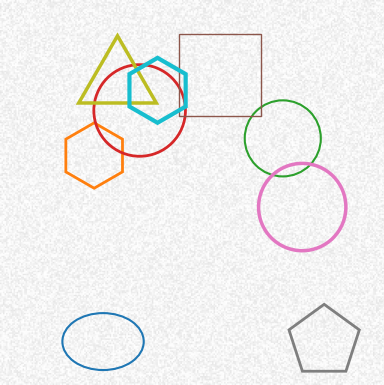[{"shape": "oval", "thickness": 1.5, "radius": 0.53, "center": [0.268, 0.113]}, {"shape": "hexagon", "thickness": 2, "radius": 0.42, "center": [0.245, 0.596]}, {"shape": "circle", "thickness": 1.5, "radius": 0.49, "center": [0.734, 0.641]}, {"shape": "circle", "thickness": 2, "radius": 0.59, "center": [0.363, 0.713]}, {"shape": "square", "thickness": 1, "radius": 0.53, "center": [0.571, 0.804]}, {"shape": "circle", "thickness": 2.5, "radius": 0.57, "center": [0.785, 0.462]}, {"shape": "pentagon", "thickness": 2, "radius": 0.48, "center": [0.842, 0.114]}, {"shape": "triangle", "thickness": 2.5, "radius": 0.58, "center": [0.305, 0.791]}, {"shape": "hexagon", "thickness": 3, "radius": 0.42, "center": [0.409, 0.765]}]